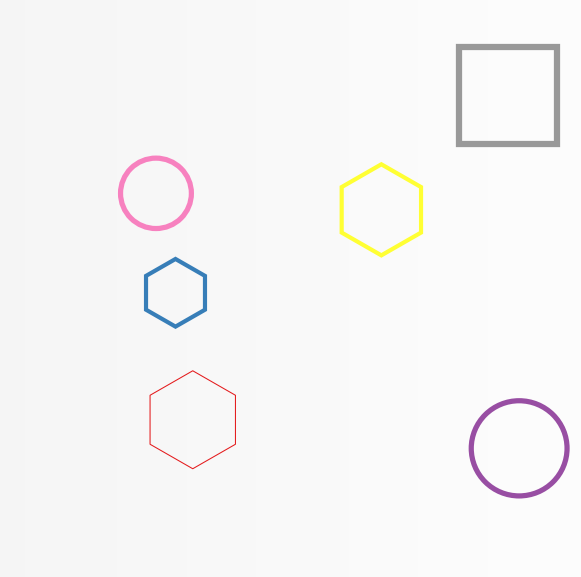[{"shape": "hexagon", "thickness": 0.5, "radius": 0.42, "center": [0.332, 0.272]}, {"shape": "hexagon", "thickness": 2, "radius": 0.29, "center": [0.302, 0.492]}, {"shape": "circle", "thickness": 2.5, "radius": 0.41, "center": [0.893, 0.223]}, {"shape": "hexagon", "thickness": 2, "radius": 0.39, "center": [0.656, 0.636]}, {"shape": "circle", "thickness": 2.5, "radius": 0.3, "center": [0.268, 0.664]}, {"shape": "square", "thickness": 3, "radius": 0.42, "center": [0.874, 0.834]}]